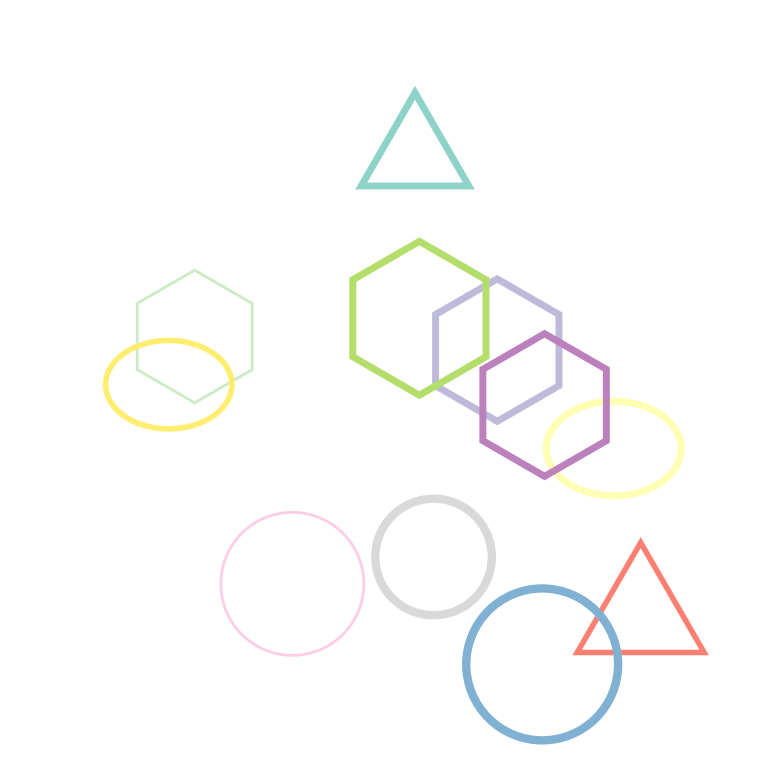[{"shape": "triangle", "thickness": 2.5, "radius": 0.4, "center": [0.539, 0.799]}, {"shape": "oval", "thickness": 2.5, "radius": 0.44, "center": [0.797, 0.417]}, {"shape": "hexagon", "thickness": 2.5, "radius": 0.46, "center": [0.646, 0.545]}, {"shape": "triangle", "thickness": 2, "radius": 0.48, "center": [0.832, 0.2]}, {"shape": "circle", "thickness": 3, "radius": 0.49, "center": [0.704, 0.137]}, {"shape": "hexagon", "thickness": 2.5, "radius": 0.5, "center": [0.545, 0.587]}, {"shape": "circle", "thickness": 1, "radius": 0.46, "center": [0.38, 0.242]}, {"shape": "circle", "thickness": 3, "radius": 0.38, "center": [0.563, 0.277]}, {"shape": "hexagon", "thickness": 2.5, "radius": 0.46, "center": [0.707, 0.474]}, {"shape": "hexagon", "thickness": 1, "radius": 0.43, "center": [0.253, 0.563]}, {"shape": "oval", "thickness": 2, "radius": 0.41, "center": [0.219, 0.5]}]